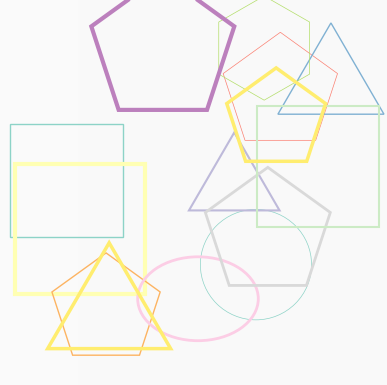[{"shape": "circle", "thickness": 0.5, "radius": 0.72, "center": [0.661, 0.313]}, {"shape": "square", "thickness": 1, "radius": 0.73, "center": [0.171, 0.531]}, {"shape": "square", "thickness": 3, "radius": 0.84, "center": [0.207, 0.405]}, {"shape": "triangle", "thickness": 1.5, "radius": 0.67, "center": [0.605, 0.521]}, {"shape": "pentagon", "thickness": 0.5, "radius": 0.78, "center": [0.723, 0.761]}, {"shape": "triangle", "thickness": 1, "radius": 0.79, "center": [0.854, 0.782]}, {"shape": "pentagon", "thickness": 1, "radius": 0.73, "center": [0.274, 0.196]}, {"shape": "hexagon", "thickness": 0.5, "radius": 0.68, "center": [0.682, 0.875]}, {"shape": "oval", "thickness": 2, "radius": 0.78, "center": [0.511, 0.224]}, {"shape": "pentagon", "thickness": 2, "radius": 0.85, "center": [0.691, 0.396]}, {"shape": "pentagon", "thickness": 3, "radius": 0.97, "center": [0.42, 0.872]}, {"shape": "square", "thickness": 1.5, "radius": 0.78, "center": [0.82, 0.568]}, {"shape": "pentagon", "thickness": 2.5, "radius": 0.67, "center": [0.713, 0.69]}, {"shape": "triangle", "thickness": 2.5, "radius": 0.92, "center": [0.282, 0.186]}]